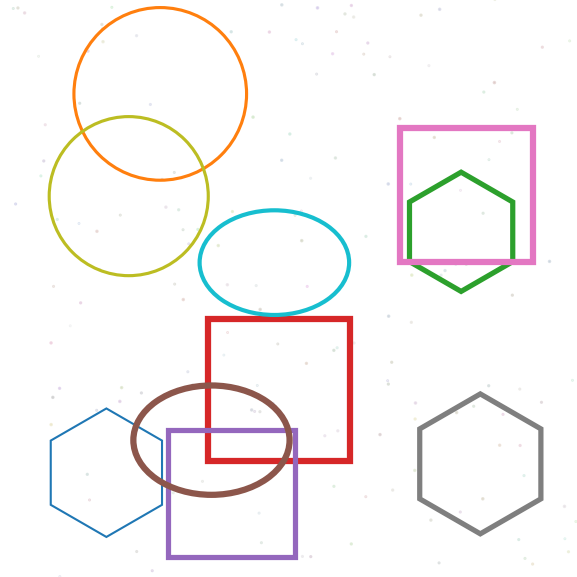[{"shape": "hexagon", "thickness": 1, "radius": 0.56, "center": [0.184, 0.181]}, {"shape": "circle", "thickness": 1.5, "radius": 0.75, "center": [0.277, 0.837]}, {"shape": "hexagon", "thickness": 2.5, "radius": 0.52, "center": [0.798, 0.598]}, {"shape": "square", "thickness": 3, "radius": 0.61, "center": [0.484, 0.324]}, {"shape": "square", "thickness": 2.5, "radius": 0.55, "center": [0.401, 0.145]}, {"shape": "oval", "thickness": 3, "radius": 0.68, "center": [0.366, 0.237]}, {"shape": "square", "thickness": 3, "radius": 0.58, "center": [0.808, 0.661]}, {"shape": "hexagon", "thickness": 2.5, "radius": 0.61, "center": [0.832, 0.196]}, {"shape": "circle", "thickness": 1.5, "radius": 0.69, "center": [0.223, 0.66]}, {"shape": "oval", "thickness": 2, "radius": 0.65, "center": [0.475, 0.544]}]